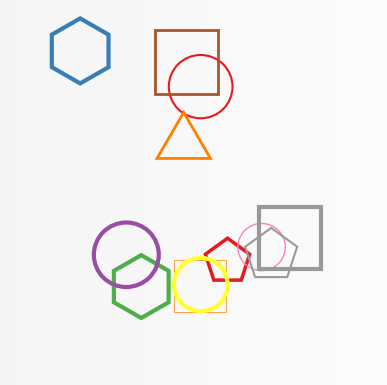[{"shape": "circle", "thickness": 1.5, "radius": 0.41, "center": [0.518, 0.775]}, {"shape": "pentagon", "thickness": 2.5, "radius": 0.3, "center": [0.587, 0.321]}, {"shape": "hexagon", "thickness": 3, "radius": 0.42, "center": [0.207, 0.868]}, {"shape": "hexagon", "thickness": 3, "radius": 0.41, "center": [0.365, 0.256]}, {"shape": "circle", "thickness": 3, "radius": 0.42, "center": [0.326, 0.338]}, {"shape": "square", "thickness": 0.5, "radius": 0.34, "center": [0.516, 0.256]}, {"shape": "triangle", "thickness": 2, "radius": 0.4, "center": [0.474, 0.628]}, {"shape": "circle", "thickness": 3, "radius": 0.35, "center": [0.518, 0.261]}, {"shape": "square", "thickness": 2, "radius": 0.41, "center": [0.482, 0.839]}, {"shape": "circle", "thickness": 1, "radius": 0.31, "center": [0.675, 0.358]}, {"shape": "pentagon", "thickness": 1.5, "radius": 0.35, "center": [0.7, 0.337]}, {"shape": "square", "thickness": 3, "radius": 0.4, "center": [0.749, 0.382]}]